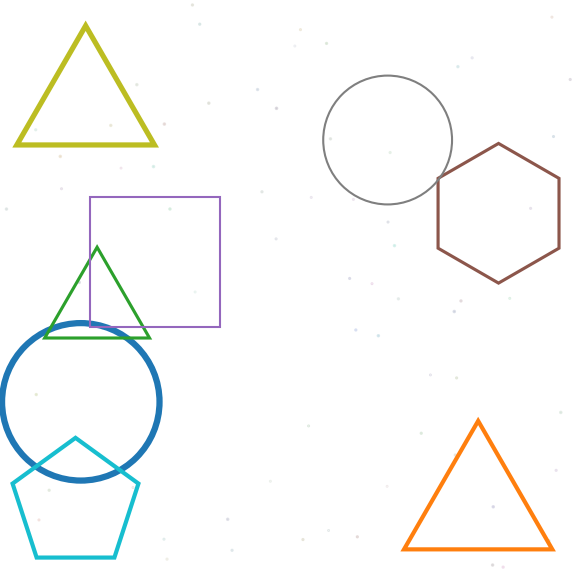[{"shape": "circle", "thickness": 3, "radius": 0.68, "center": [0.14, 0.303]}, {"shape": "triangle", "thickness": 2, "radius": 0.74, "center": [0.828, 0.122]}, {"shape": "triangle", "thickness": 1.5, "radius": 0.52, "center": [0.168, 0.466]}, {"shape": "square", "thickness": 1, "radius": 0.56, "center": [0.269, 0.546]}, {"shape": "hexagon", "thickness": 1.5, "radius": 0.6, "center": [0.863, 0.63]}, {"shape": "circle", "thickness": 1, "radius": 0.56, "center": [0.671, 0.757]}, {"shape": "triangle", "thickness": 2.5, "radius": 0.69, "center": [0.148, 0.817]}, {"shape": "pentagon", "thickness": 2, "radius": 0.57, "center": [0.131, 0.126]}]